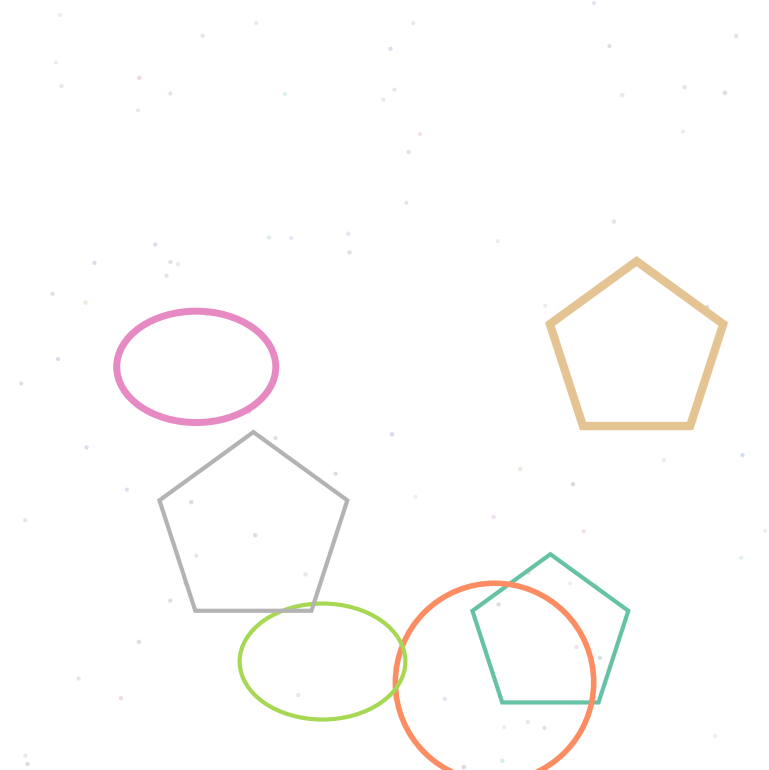[{"shape": "pentagon", "thickness": 1.5, "radius": 0.53, "center": [0.715, 0.174]}, {"shape": "circle", "thickness": 2, "radius": 0.64, "center": [0.642, 0.114]}, {"shape": "oval", "thickness": 2.5, "radius": 0.52, "center": [0.255, 0.524]}, {"shape": "oval", "thickness": 1.5, "radius": 0.54, "center": [0.419, 0.141]}, {"shape": "pentagon", "thickness": 3, "radius": 0.59, "center": [0.827, 0.542]}, {"shape": "pentagon", "thickness": 1.5, "radius": 0.64, "center": [0.329, 0.311]}]